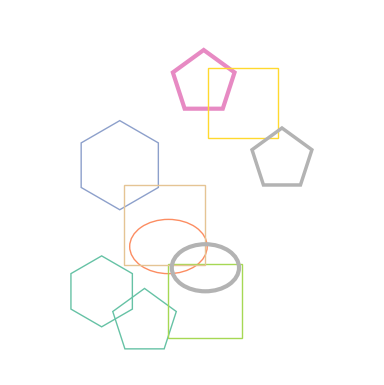[{"shape": "hexagon", "thickness": 1, "radius": 0.46, "center": [0.264, 0.243]}, {"shape": "pentagon", "thickness": 1, "radius": 0.43, "center": [0.375, 0.164]}, {"shape": "oval", "thickness": 1, "radius": 0.5, "center": [0.438, 0.36]}, {"shape": "hexagon", "thickness": 1, "radius": 0.58, "center": [0.311, 0.571]}, {"shape": "pentagon", "thickness": 3, "radius": 0.42, "center": [0.529, 0.786]}, {"shape": "square", "thickness": 1, "radius": 0.48, "center": [0.533, 0.218]}, {"shape": "square", "thickness": 1, "radius": 0.45, "center": [0.632, 0.732]}, {"shape": "square", "thickness": 1, "radius": 0.52, "center": [0.426, 0.416]}, {"shape": "oval", "thickness": 3, "radius": 0.44, "center": [0.533, 0.305]}, {"shape": "pentagon", "thickness": 2.5, "radius": 0.41, "center": [0.732, 0.586]}]